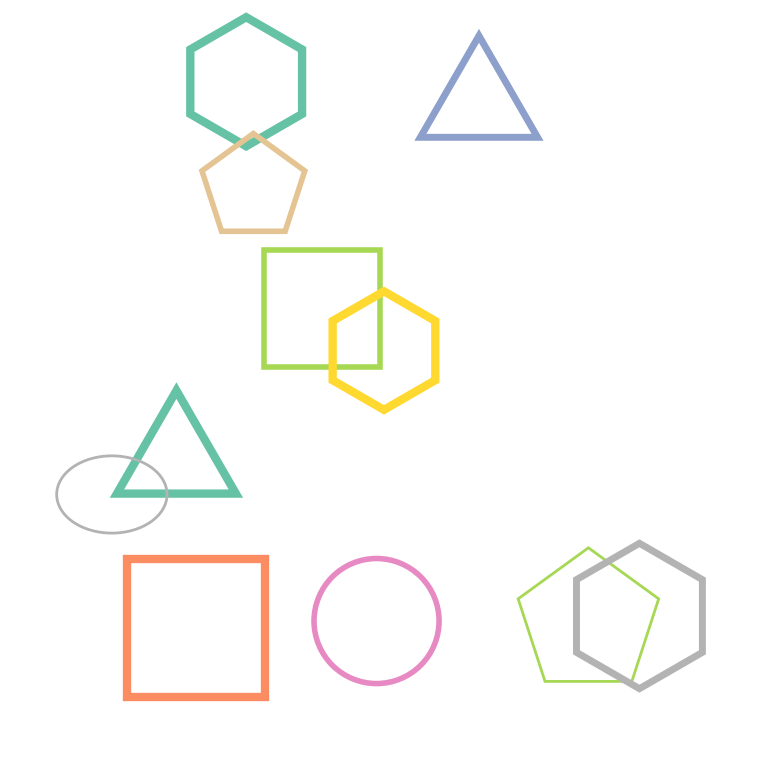[{"shape": "triangle", "thickness": 3, "radius": 0.45, "center": [0.229, 0.404]}, {"shape": "hexagon", "thickness": 3, "radius": 0.42, "center": [0.32, 0.894]}, {"shape": "square", "thickness": 3, "radius": 0.45, "center": [0.255, 0.184]}, {"shape": "triangle", "thickness": 2.5, "radius": 0.44, "center": [0.622, 0.866]}, {"shape": "circle", "thickness": 2, "radius": 0.41, "center": [0.489, 0.193]}, {"shape": "pentagon", "thickness": 1, "radius": 0.48, "center": [0.764, 0.193]}, {"shape": "square", "thickness": 2, "radius": 0.38, "center": [0.418, 0.599]}, {"shape": "hexagon", "thickness": 3, "radius": 0.38, "center": [0.499, 0.545]}, {"shape": "pentagon", "thickness": 2, "radius": 0.35, "center": [0.329, 0.756]}, {"shape": "hexagon", "thickness": 2.5, "radius": 0.47, "center": [0.83, 0.2]}, {"shape": "oval", "thickness": 1, "radius": 0.36, "center": [0.145, 0.358]}]